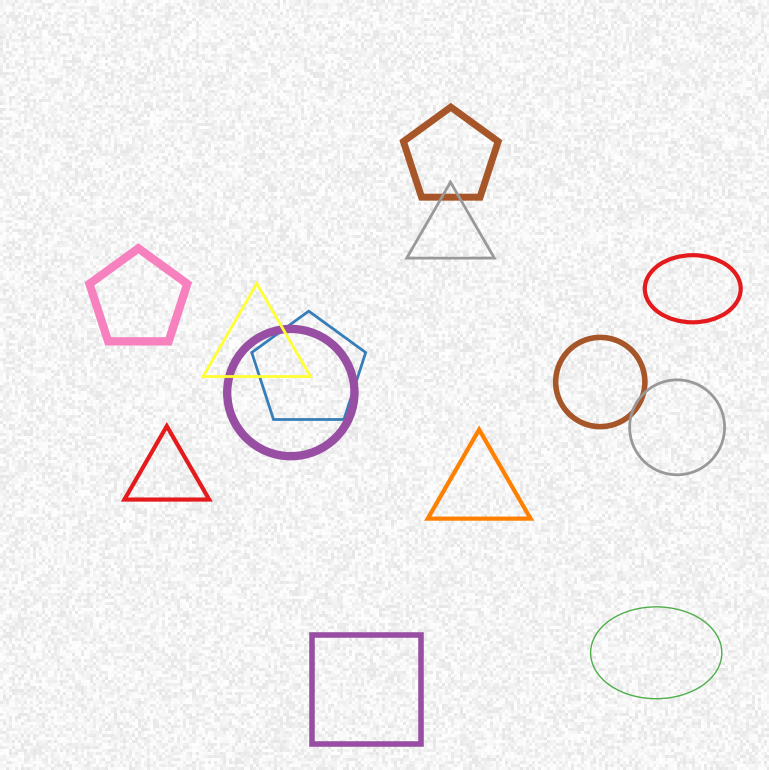[{"shape": "oval", "thickness": 1.5, "radius": 0.31, "center": [0.9, 0.625]}, {"shape": "triangle", "thickness": 1.5, "radius": 0.32, "center": [0.217, 0.383]}, {"shape": "pentagon", "thickness": 1, "radius": 0.39, "center": [0.401, 0.518]}, {"shape": "oval", "thickness": 0.5, "radius": 0.43, "center": [0.852, 0.152]}, {"shape": "circle", "thickness": 3, "radius": 0.41, "center": [0.378, 0.49]}, {"shape": "square", "thickness": 2, "radius": 0.35, "center": [0.476, 0.104]}, {"shape": "triangle", "thickness": 1.5, "radius": 0.39, "center": [0.622, 0.365]}, {"shape": "triangle", "thickness": 1, "radius": 0.4, "center": [0.334, 0.551]}, {"shape": "pentagon", "thickness": 2.5, "radius": 0.32, "center": [0.585, 0.796]}, {"shape": "circle", "thickness": 2, "radius": 0.29, "center": [0.78, 0.504]}, {"shape": "pentagon", "thickness": 3, "radius": 0.33, "center": [0.18, 0.611]}, {"shape": "triangle", "thickness": 1, "radius": 0.33, "center": [0.585, 0.698]}, {"shape": "circle", "thickness": 1, "radius": 0.31, "center": [0.879, 0.445]}]